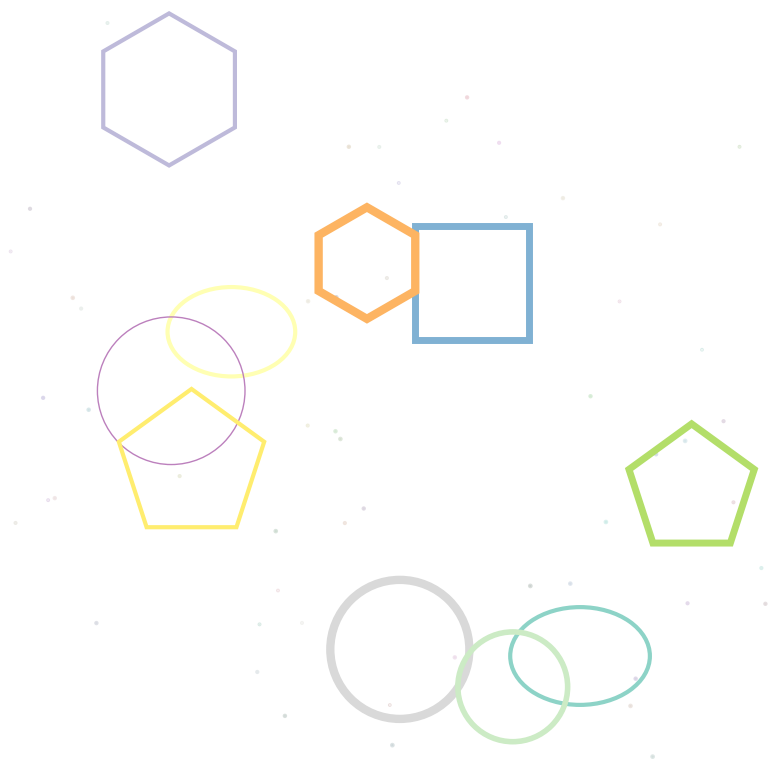[{"shape": "oval", "thickness": 1.5, "radius": 0.45, "center": [0.753, 0.148]}, {"shape": "oval", "thickness": 1.5, "radius": 0.41, "center": [0.301, 0.569]}, {"shape": "hexagon", "thickness": 1.5, "radius": 0.49, "center": [0.22, 0.884]}, {"shape": "square", "thickness": 2.5, "radius": 0.37, "center": [0.613, 0.633]}, {"shape": "hexagon", "thickness": 3, "radius": 0.36, "center": [0.477, 0.658]}, {"shape": "pentagon", "thickness": 2.5, "radius": 0.43, "center": [0.898, 0.364]}, {"shape": "circle", "thickness": 3, "radius": 0.45, "center": [0.519, 0.157]}, {"shape": "circle", "thickness": 0.5, "radius": 0.48, "center": [0.222, 0.493]}, {"shape": "circle", "thickness": 2, "radius": 0.36, "center": [0.666, 0.108]}, {"shape": "pentagon", "thickness": 1.5, "radius": 0.5, "center": [0.249, 0.396]}]